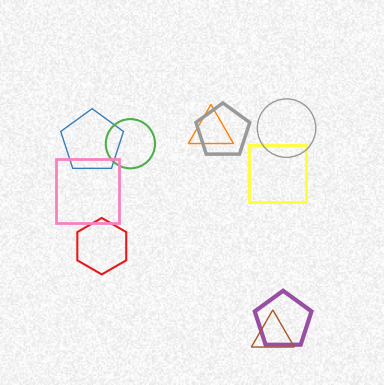[{"shape": "hexagon", "thickness": 1.5, "radius": 0.37, "center": [0.264, 0.361]}, {"shape": "pentagon", "thickness": 1, "radius": 0.43, "center": [0.239, 0.632]}, {"shape": "circle", "thickness": 1.5, "radius": 0.32, "center": [0.339, 0.627]}, {"shape": "pentagon", "thickness": 3, "radius": 0.39, "center": [0.735, 0.167]}, {"shape": "triangle", "thickness": 1, "radius": 0.34, "center": [0.548, 0.661]}, {"shape": "square", "thickness": 2, "radius": 0.37, "center": [0.721, 0.548]}, {"shape": "triangle", "thickness": 1, "radius": 0.32, "center": [0.709, 0.131]}, {"shape": "square", "thickness": 2, "radius": 0.41, "center": [0.227, 0.504]}, {"shape": "circle", "thickness": 1, "radius": 0.38, "center": [0.744, 0.667]}, {"shape": "pentagon", "thickness": 2.5, "radius": 0.37, "center": [0.579, 0.659]}]